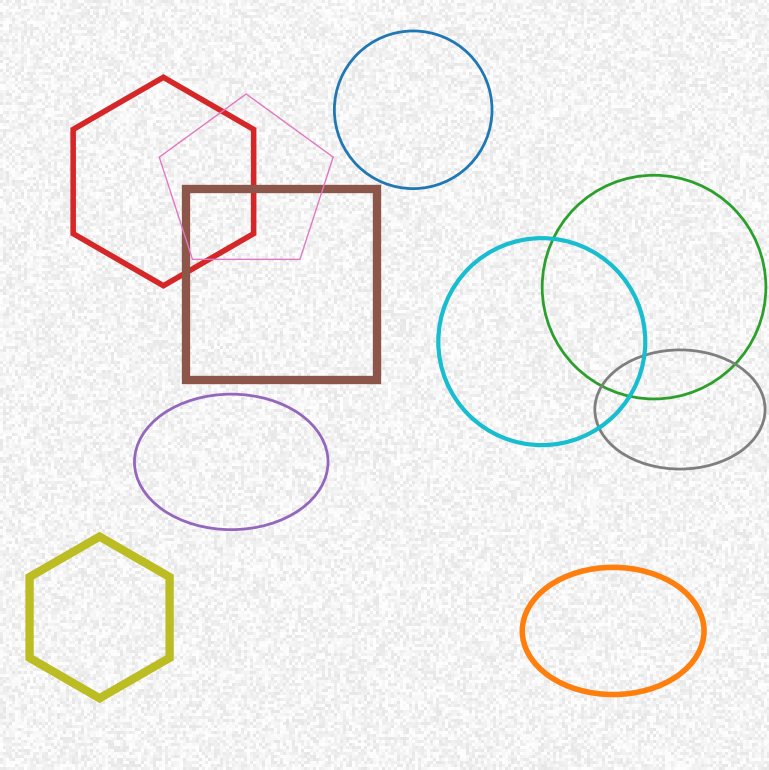[{"shape": "circle", "thickness": 1, "radius": 0.51, "center": [0.537, 0.857]}, {"shape": "oval", "thickness": 2, "radius": 0.59, "center": [0.796, 0.181]}, {"shape": "circle", "thickness": 1, "radius": 0.73, "center": [0.849, 0.627]}, {"shape": "hexagon", "thickness": 2, "radius": 0.68, "center": [0.212, 0.764]}, {"shape": "oval", "thickness": 1, "radius": 0.63, "center": [0.3, 0.4]}, {"shape": "square", "thickness": 3, "radius": 0.62, "center": [0.366, 0.631]}, {"shape": "pentagon", "thickness": 0.5, "radius": 0.59, "center": [0.32, 0.759]}, {"shape": "oval", "thickness": 1, "radius": 0.55, "center": [0.883, 0.468]}, {"shape": "hexagon", "thickness": 3, "radius": 0.53, "center": [0.129, 0.198]}, {"shape": "circle", "thickness": 1.5, "radius": 0.67, "center": [0.704, 0.556]}]